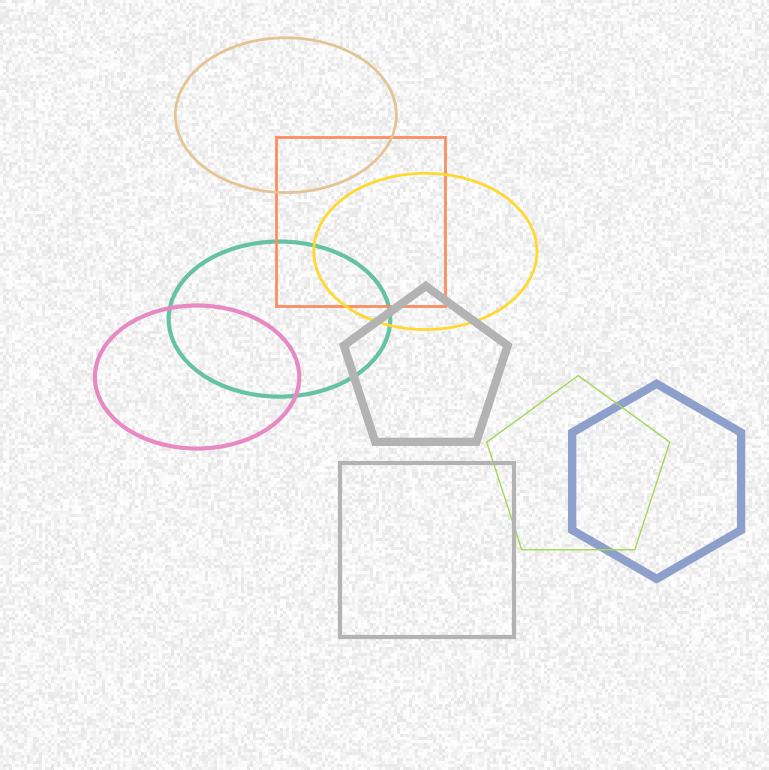[{"shape": "oval", "thickness": 1.5, "radius": 0.72, "center": [0.363, 0.586]}, {"shape": "square", "thickness": 1, "radius": 0.55, "center": [0.468, 0.713]}, {"shape": "hexagon", "thickness": 3, "radius": 0.63, "center": [0.853, 0.375]}, {"shape": "oval", "thickness": 1.5, "radius": 0.66, "center": [0.256, 0.51]}, {"shape": "pentagon", "thickness": 0.5, "radius": 0.63, "center": [0.751, 0.387]}, {"shape": "oval", "thickness": 1, "radius": 0.72, "center": [0.552, 0.673]}, {"shape": "oval", "thickness": 1, "radius": 0.72, "center": [0.371, 0.85]}, {"shape": "pentagon", "thickness": 3, "radius": 0.56, "center": [0.553, 0.517]}, {"shape": "square", "thickness": 1.5, "radius": 0.57, "center": [0.555, 0.286]}]